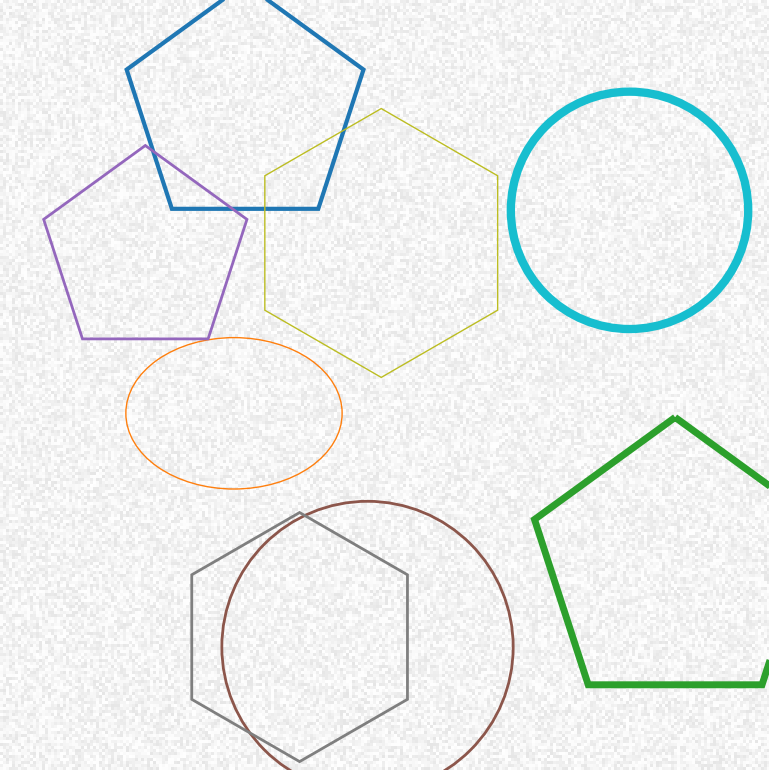[{"shape": "pentagon", "thickness": 1.5, "radius": 0.81, "center": [0.318, 0.86]}, {"shape": "oval", "thickness": 0.5, "radius": 0.7, "center": [0.304, 0.463]}, {"shape": "pentagon", "thickness": 2.5, "radius": 0.96, "center": [0.877, 0.266]}, {"shape": "pentagon", "thickness": 1, "radius": 0.69, "center": [0.189, 0.672]}, {"shape": "circle", "thickness": 1, "radius": 0.95, "center": [0.477, 0.16]}, {"shape": "hexagon", "thickness": 1, "radius": 0.81, "center": [0.389, 0.173]}, {"shape": "hexagon", "thickness": 0.5, "radius": 0.87, "center": [0.495, 0.684]}, {"shape": "circle", "thickness": 3, "radius": 0.77, "center": [0.818, 0.727]}]